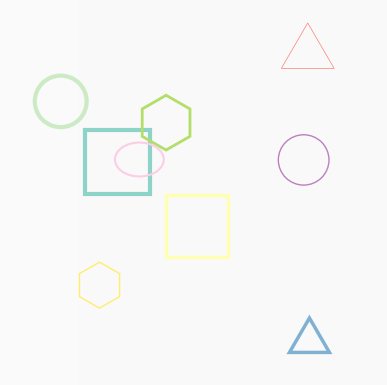[{"shape": "square", "thickness": 3, "radius": 0.42, "center": [0.303, 0.579]}, {"shape": "square", "thickness": 2.5, "radius": 0.4, "center": [0.507, 0.413]}, {"shape": "triangle", "thickness": 0.5, "radius": 0.39, "center": [0.794, 0.862]}, {"shape": "triangle", "thickness": 2.5, "radius": 0.3, "center": [0.799, 0.114]}, {"shape": "hexagon", "thickness": 2, "radius": 0.36, "center": [0.429, 0.681]}, {"shape": "oval", "thickness": 1.5, "radius": 0.31, "center": [0.36, 0.586]}, {"shape": "circle", "thickness": 1, "radius": 0.33, "center": [0.784, 0.585]}, {"shape": "circle", "thickness": 3, "radius": 0.33, "center": [0.157, 0.737]}, {"shape": "hexagon", "thickness": 1, "radius": 0.3, "center": [0.257, 0.259]}]